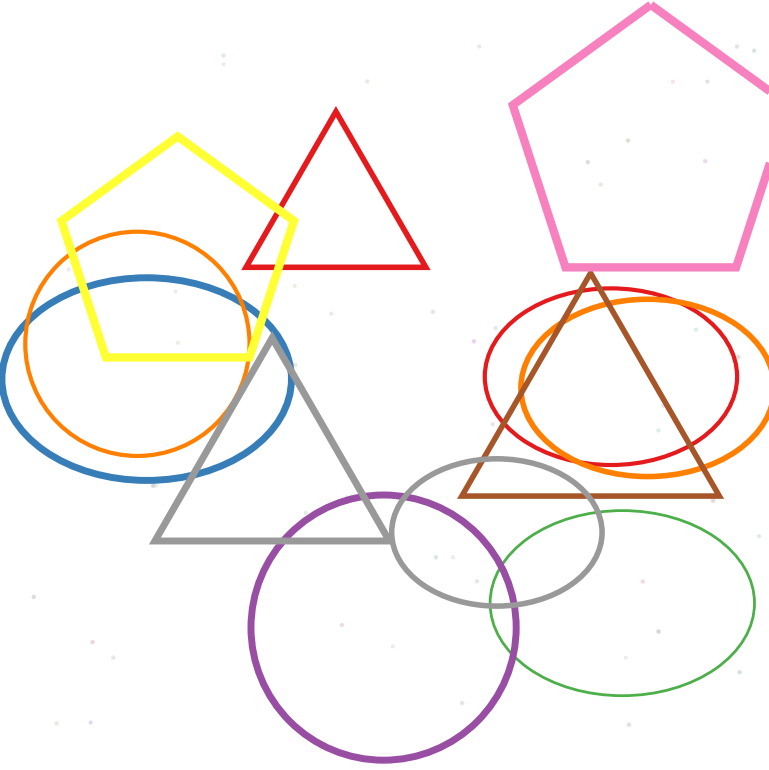[{"shape": "triangle", "thickness": 2, "radius": 0.67, "center": [0.436, 0.72]}, {"shape": "oval", "thickness": 1.5, "radius": 0.82, "center": [0.793, 0.511]}, {"shape": "oval", "thickness": 2.5, "radius": 0.94, "center": [0.191, 0.508]}, {"shape": "oval", "thickness": 1, "radius": 0.86, "center": [0.808, 0.217]}, {"shape": "circle", "thickness": 2.5, "radius": 0.86, "center": [0.498, 0.185]}, {"shape": "oval", "thickness": 2, "radius": 0.82, "center": [0.841, 0.496]}, {"shape": "circle", "thickness": 1.5, "radius": 0.73, "center": [0.178, 0.553]}, {"shape": "pentagon", "thickness": 3, "radius": 0.79, "center": [0.231, 0.664]}, {"shape": "triangle", "thickness": 2, "radius": 0.97, "center": [0.767, 0.452]}, {"shape": "pentagon", "thickness": 3, "radius": 0.94, "center": [0.845, 0.805]}, {"shape": "oval", "thickness": 2, "radius": 0.68, "center": [0.645, 0.309]}, {"shape": "triangle", "thickness": 2.5, "radius": 0.88, "center": [0.353, 0.385]}]